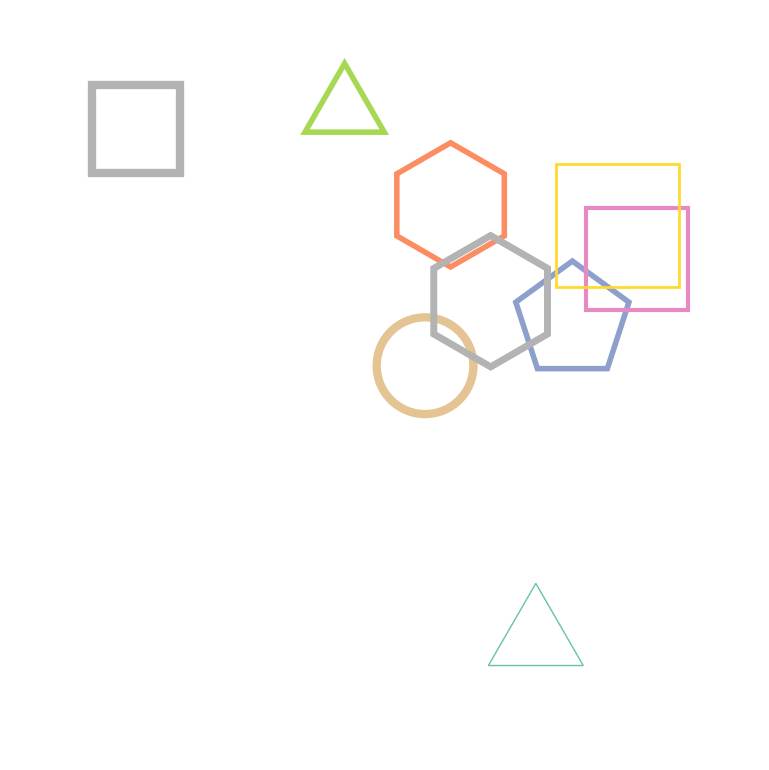[{"shape": "triangle", "thickness": 0.5, "radius": 0.36, "center": [0.696, 0.171]}, {"shape": "hexagon", "thickness": 2, "radius": 0.4, "center": [0.585, 0.734]}, {"shape": "pentagon", "thickness": 2, "radius": 0.39, "center": [0.743, 0.584]}, {"shape": "square", "thickness": 1.5, "radius": 0.33, "center": [0.827, 0.663]}, {"shape": "triangle", "thickness": 2, "radius": 0.3, "center": [0.448, 0.858]}, {"shape": "square", "thickness": 1, "radius": 0.4, "center": [0.801, 0.707]}, {"shape": "circle", "thickness": 3, "radius": 0.31, "center": [0.552, 0.525]}, {"shape": "hexagon", "thickness": 2.5, "radius": 0.43, "center": [0.637, 0.609]}, {"shape": "square", "thickness": 3, "radius": 0.29, "center": [0.176, 0.833]}]